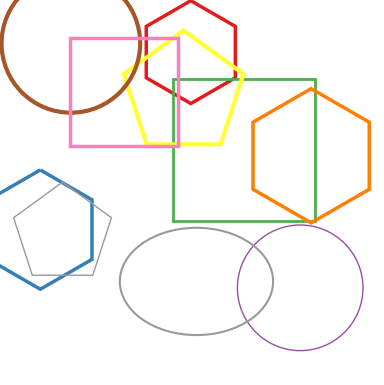[{"shape": "hexagon", "thickness": 2.5, "radius": 0.67, "center": [0.496, 0.865]}, {"shape": "hexagon", "thickness": 2.5, "radius": 0.77, "center": [0.105, 0.404]}, {"shape": "square", "thickness": 2, "radius": 0.92, "center": [0.633, 0.61]}, {"shape": "circle", "thickness": 1, "radius": 0.82, "center": [0.78, 0.252]}, {"shape": "hexagon", "thickness": 2.5, "radius": 0.87, "center": [0.808, 0.595]}, {"shape": "pentagon", "thickness": 3, "radius": 0.82, "center": [0.477, 0.757]}, {"shape": "circle", "thickness": 3, "radius": 0.9, "center": [0.184, 0.887]}, {"shape": "square", "thickness": 2.5, "radius": 0.7, "center": [0.322, 0.761]}, {"shape": "pentagon", "thickness": 1, "radius": 0.67, "center": [0.162, 0.393]}, {"shape": "oval", "thickness": 1.5, "radius": 1.0, "center": [0.51, 0.269]}]